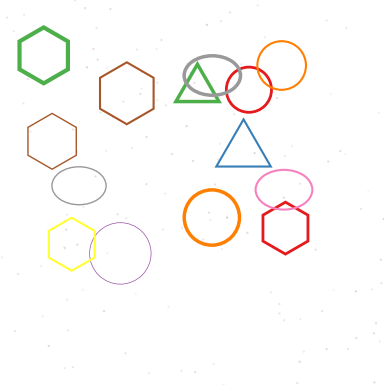[{"shape": "hexagon", "thickness": 2, "radius": 0.34, "center": [0.741, 0.407]}, {"shape": "circle", "thickness": 2, "radius": 0.29, "center": [0.647, 0.767]}, {"shape": "triangle", "thickness": 1.5, "radius": 0.41, "center": [0.633, 0.608]}, {"shape": "triangle", "thickness": 2.5, "radius": 0.32, "center": [0.513, 0.769]}, {"shape": "hexagon", "thickness": 3, "radius": 0.36, "center": [0.114, 0.856]}, {"shape": "circle", "thickness": 0.5, "radius": 0.4, "center": [0.313, 0.342]}, {"shape": "circle", "thickness": 1.5, "radius": 0.32, "center": [0.732, 0.83]}, {"shape": "circle", "thickness": 2.5, "radius": 0.36, "center": [0.55, 0.435]}, {"shape": "hexagon", "thickness": 1.5, "radius": 0.34, "center": [0.186, 0.366]}, {"shape": "hexagon", "thickness": 1, "radius": 0.36, "center": [0.135, 0.633]}, {"shape": "hexagon", "thickness": 1.5, "radius": 0.4, "center": [0.329, 0.758]}, {"shape": "oval", "thickness": 1.5, "radius": 0.37, "center": [0.738, 0.507]}, {"shape": "oval", "thickness": 2.5, "radius": 0.37, "center": [0.552, 0.804]}, {"shape": "oval", "thickness": 1, "radius": 0.35, "center": [0.205, 0.518]}]